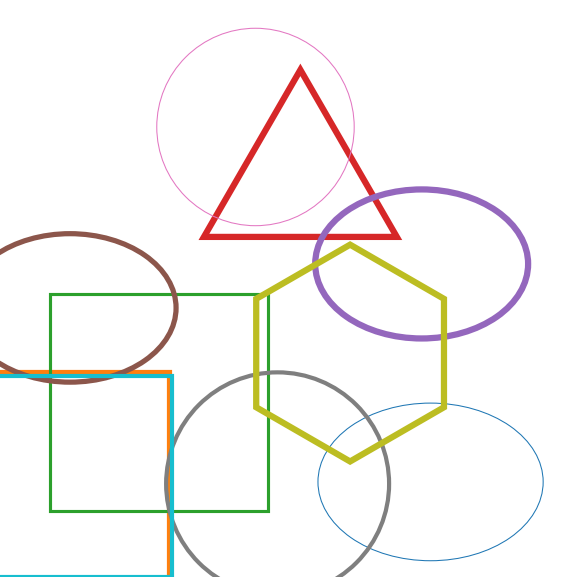[{"shape": "oval", "thickness": 0.5, "radius": 0.97, "center": [0.746, 0.165]}, {"shape": "square", "thickness": 2.5, "radius": 0.9, "center": [0.113, 0.176]}, {"shape": "square", "thickness": 1.5, "radius": 0.94, "center": [0.276, 0.302]}, {"shape": "triangle", "thickness": 3, "radius": 0.96, "center": [0.52, 0.685]}, {"shape": "oval", "thickness": 3, "radius": 0.92, "center": [0.73, 0.542]}, {"shape": "oval", "thickness": 2.5, "radius": 0.92, "center": [0.121, 0.466]}, {"shape": "circle", "thickness": 0.5, "radius": 0.85, "center": [0.442, 0.779]}, {"shape": "circle", "thickness": 2, "radius": 0.97, "center": [0.481, 0.161]}, {"shape": "hexagon", "thickness": 3, "radius": 0.94, "center": [0.606, 0.388]}, {"shape": "square", "thickness": 2, "radius": 0.87, "center": [0.124, 0.174]}]